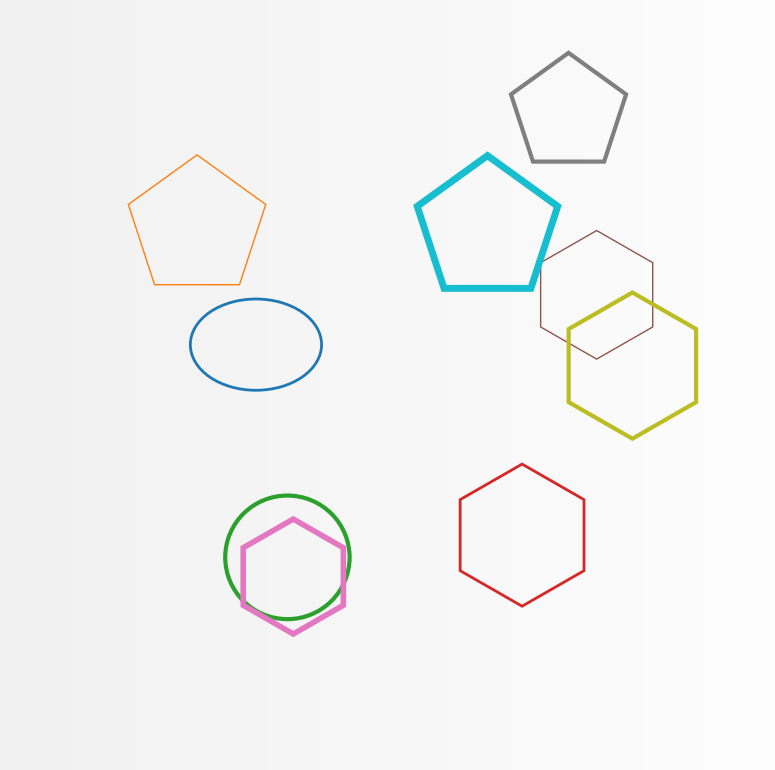[{"shape": "oval", "thickness": 1, "radius": 0.42, "center": [0.33, 0.552]}, {"shape": "pentagon", "thickness": 0.5, "radius": 0.47, "center": [0.254, 0.706]}, {"shape": "circle", "thickness": 1.5, "radius": 0.4, "center": [0.371, 0.276]}, {"shape": "hexagon", "thickness": 1, "radius": 0.46, "center": [0.674, 0.305]}, {"shape": "hexagon", "thickness": 0.5, "radius": 0.42, "center": [0.77, 0.617]}, {"shape": "hexagon", "thickness": 2, "radius": 0.37, "center": [0.378, 0.251]}, {"shape": "pentagon", "thickness": 1.5, "radius": 0.39, "center": [0.734, 0.853]}, {"shape": "hexagon", "thickness": 1.5, "radius": 0.47, "center": [0.816, 0.525]}, {"shape": "pentagon", "thickness": 2.5, "radius": 0.48, "center": [0.629, 0.703]}]